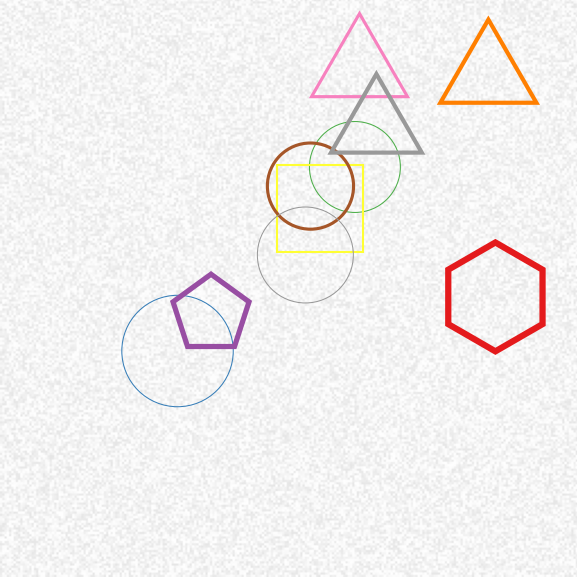[{"shape": "hexagon", "thickness": 3, "radius": 0.47, "center": [0.858, 0.485]}, {"shape": "circle", "thickness": 0.5, "radius": 0.48, "center": [0.307, 0.391]}, {"shape": "circle", "thickness": 0.5, "radius": 0.39, "center": [0.615, 0.71]}, {"shape": "pentagon", "thickness": 2.5, "radius": 0.35, "center": [0.365, 0.455]}, {"shape": "triangle", "thickness": 2, "radius": 0.48, "center": [0.846, 0.869]}, {"shape": "square", "thickness": 1, "radius": 0.37, "center": [0.554, 0.638]}, {"shape": "circle", "thickness": 1.5, "radius": 0.37, "center": [0.538, 0.677]}, {"shape": "triangle", "thickness": 1.5, "radius": 0.48, "center": [0.623, 0.88]}, {"shape": "circle", "thickness": 0.5, "radius": 0.42, "center": [0.529, 0.558]}, {"shape": "triangle", "thickness": 2, "radius": 0.45, "center": [0.652, 0.78]}]